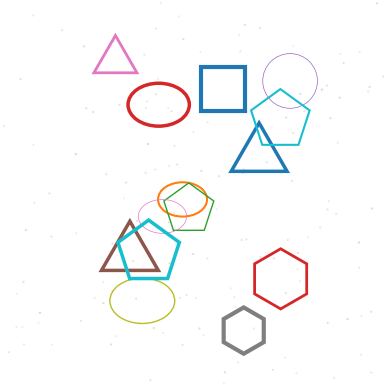[{"shape": "square", "thickness": 3, "radius": 0.29, "center": [0.579, 0.77]}, {"shape": "triangle", "thickness": 2.5, "radius": 0.42, "center": [0.673, 0.597]}, {"shape": "oval", "thickness": 1.5, "radius": 0.32, "center": [0.474, 0.482]}, {"shape": "pentagon", "thickness": 1, "radius": 0.34, "center": [0.49, 0.457]}, {"shape": "oval", "thickness": 2.5, "radius": 0.4, "center": [0.412, 0.728]}, {"shape": "hexagon", "thickness": 2, "radius": 0.39, "center": [0.729, 0.276]}, {"shape": "circle", "thickness": 0.5, "radius": 0.36, "center": [0.754, 0.79]}, {"shape": "triangle", "thickness": 2.5, "radius": 0.43, "center": [0.337, 0.34]}, {"shape": "oval", "thickness": 0.5, "radius": 0.31, "center": [0.422, 0.438]}, {"shape": "triangle", "thickness": 2, "radius": 0.32, "center": [0.3, 0.843]}, {"shape": "hexagon", "thickness": 3, "radius": 0.3, "center": [0.633, 0.141]}, {"shape": "oval", "thickness": 1, "radius": 0.42, "center": [0.37, 0.219]}, {"shape": "pentagon", "thickness": 1.5, "radius": 0.4, "center": [0.728, 0.689]}, {"shape": "pentagon", "thickness": 2.5, "radius": 0.42, "center": [0.386, 0.344]}]